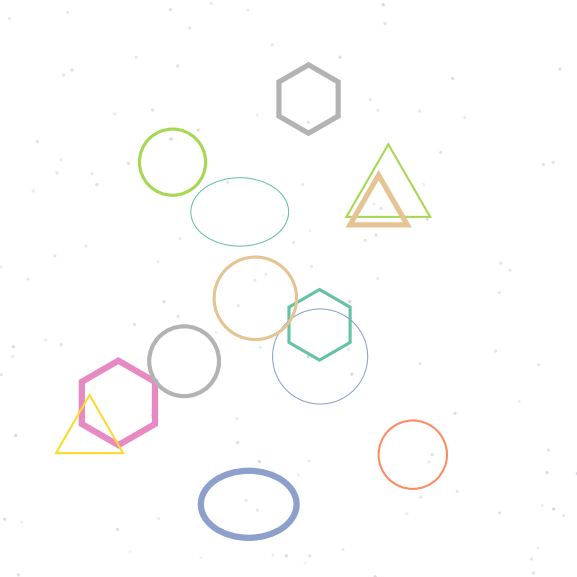[{"shape": "hexagon", "thickness": 1.5, "radius": 0.31, "center": [0.553, 0.437]}, {"shape": "oval", "thickness": 0.5, "radius": 0.42, "center": [0.415, 0.632]}, {"shape": "circle", "thickness": 1, "radius": 0.3, "center": [0.715, 0.212]}, {"shape": "circle", "thickness": 0.5, "radius": 0.41, "center": [0.554, 0.382]}, {"shape": "oval", "thickness": 3, "radius": 0.41, "center": [0.431, 0.126]}, {"shape": "hexagon", "thickness": 3, "radius": 0.37, "center": [0.205, 0.301]}, {"shape": "triangle", "thickness": 1, "radius": 0.42, "center": [0.672, 0.665]}, {"shape": "circle", "thickness": 1.5, "radius": 0.29, "center": [0.299, 0.718]}, {"shape": "triangle", "thickness": 1, "radius": 0.34, "center": [0.155, 0.248]}, {"shape": "triangle", "thickness": 2.5, "radius": 0.29, "center": [0.656, 0.638]}, {"shape": "circle", "thickness": 1.5, "radius": 0.36, "center": [0.442, 0.483]}, {"shape": "hexagon", "thickness": 2.5, "radius": 0.3, "center": [0.534, 0.828]}, {"shape": "circle", "thickness": 2, "radius": 0.3, "center": [0.319, 0.374]}]